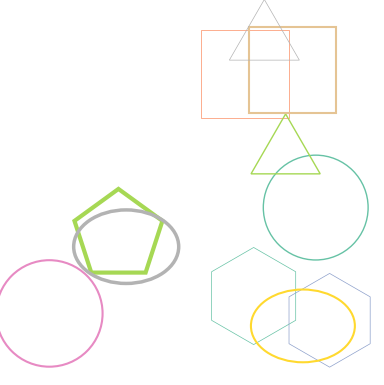[{"shape": "hexagon", "thickness": 0.5, "radius": 0.63, "center": [0.659, 0.231]}, {"shape": "circle", "thickness": 1, "radius": 0.68, "center": [0.82, 0.461]}, {"shape": "square", "thickness": 0.5, "radius": 0.57, "center": [0.637, 0.808]}, {"shape": "hexagon", "thickness": 0.5, "radius": 0.61, "center": [0.856, 0.168]}, {"shape": "circle", "thickness": 1.5, "radius": 0.69, "center": [0.128, 0.186]}, {"shape": "triangle", "thickness": 1, "radius": 0.52, "center": [0.742, 0.6]}, {"shape": "pentagon", "thickness": 3, "radius": 0.6, "center": [0.308, 0.389]}, {"shape": "oval", "thickness": 1.5, "radius": 0.67, "center": [0.787, 0.154]}, {"shape": "square", "thickness": 1.5, "radius": 0.56, "center": [0.759, 0.818]}, {"shape": "oval", "thickness": 2.5, "radius": 0.68, "center": [0.328, 0.359]}, {"shape": "triangle", "thickness": 0.5, "radius": 0.53, "center": [0.687, 0.896]}]